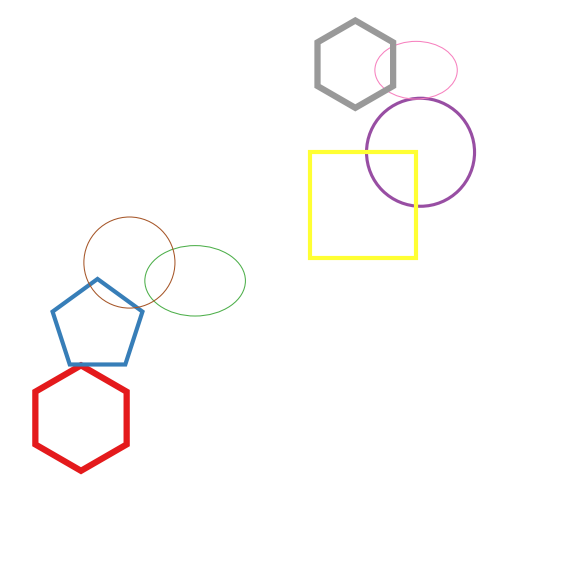[{"shape": "hexagon", "thickness": 3, "radius": 0.46, "center": [0.14, 0.275]}, {"shape": "pentagon", "thickness": 2, "radius": 0.41, "center": [0.169, 0.434]}, {"shape": "oval", "thickness": 0.5, "radius": 0.44, "center": [0.338, 0.513]}, {"shape": "circle", "thickness": 1.5, "radius": 0.47, "center": [0.728, 0.735]}, {"shape": "square", "thickness": 2, "radius": 0.46, "center": [0.629, 0.644]}, {"shape": "circle", "thickness": 0.5, "radius": 0.39, "center": [0.224, 0.545]}, {"shape": "oval", "thickness": 0.5, "radius": 0.36, "center": [0.72, 0.878]}, {"shape": "hexagon", "thickness": 3, "radius": 0.38, "center": [0.615, 0.888]}]